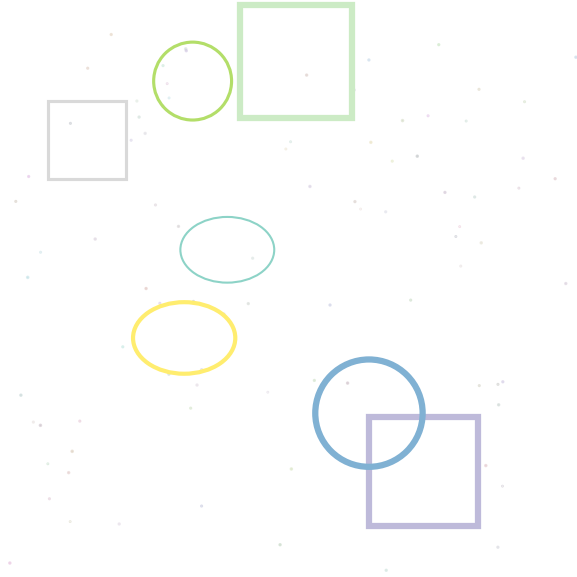[{"shape": "oval", "thickness": 1, "radius": 0.41, "center": [0.394, 0.567]}, {"shape": "square", "thickness": 3, "radius": 0.47, "center": [0.733, 0.183]}, {"shape": "circle", "thickness": 3, "radius": 0.46, "center": [0.639, 0.284]}, {"shape": "circle", "thickness": 1.5, "radius": 0.34, "center": [0.334, 0.859]}, {"shape": "square", "thickness": 1.5, "radius": 0.34, "center": [0.15, 0.757]}, {"shape": "square", "thickness": 3, "radius": 0.49, "center": [0.512, 0.893]}, {"shape": "oval", "thickness": 2, "radius": 0.44, "center": [0.319, 0.414]}]